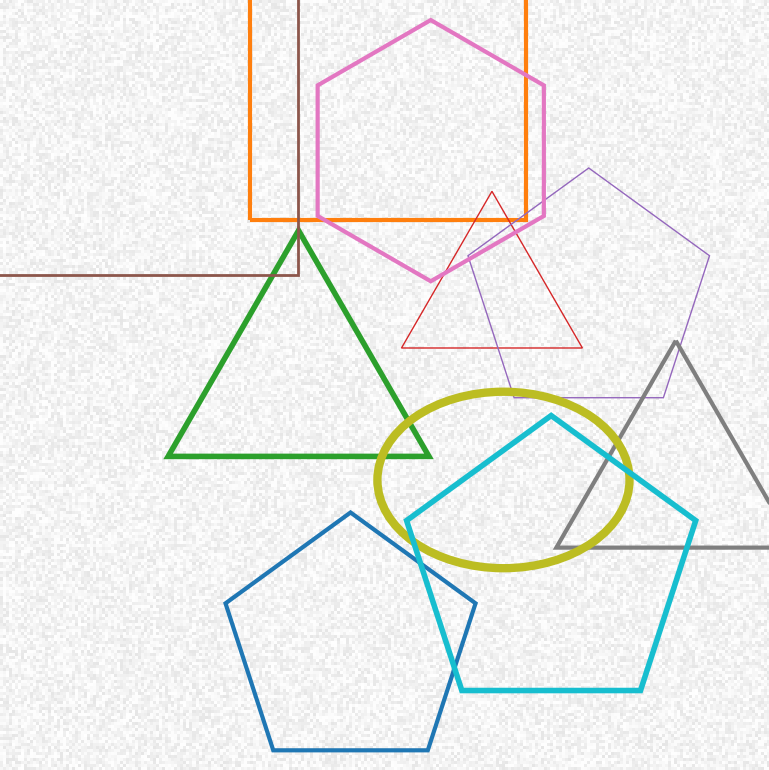[{"shape": "pentagon", "thickness": 1.5, "radius": 0.85, "center": [0.455, 0.164]}, {"shape": "square", "thickness": 1.5, "radius": 0.89, "center": [0.504, 0.894]}, {"shape": "triangle", "thickness": 2, "radius": 0.98, "center": [0.388, 0.505]}, {"shape": "triangle", "thickness": 0.5, "radius": 0.68, "center": [0.639, 0.616]}, {"shape": "pentagon", "thickness": 0.5, "radius": 0.82, "center": [0.765, 0.617]}, {"shape": "square", "thickness": 1, "radius": 0.99, "center": [0.188, 0.841]}, {"shape": "hexagon", "thickness": 1.5, "radius": 0.85, "center": [0.559, 0.804]}, {"shape": "triangle", "thickness": 1.5, "radius": 0.9, "center": [0.878, 0.378]}, {"shape": "oval", "thickness": 3, "radius": 0.82, "center": [0.654, 0.377]}, {"shape": "pentagon", "thickness": 2, "radius": 0.99, "center": [0.716, 0.263]}]